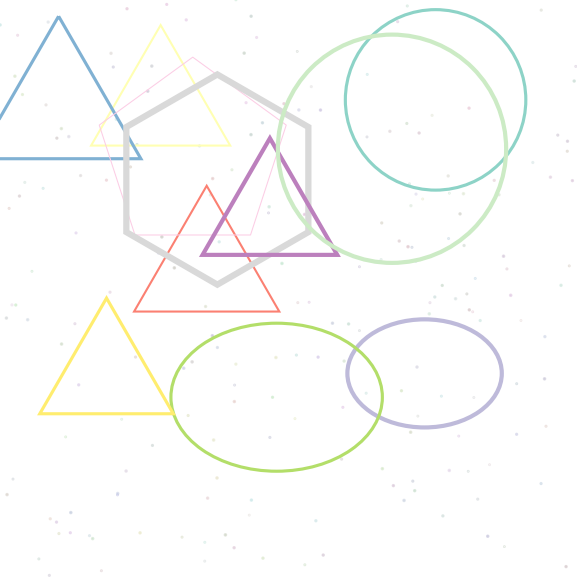[{"shape": "circle", "thickness": 1.5, "radius": 0.78, "center": [0.754, 0.826]}, {"shape": "triangle", "thickness": 1, "radius": 0.7, "center": [0.278, 0.817]}, {"shape": "oval", "thickness": 2, "radius": 0.67, "center": [0.735, 0.353]}, {"shape": "triangle", "thickness": 1, "radius": 0.73, "center": [0.358, 0.532]}, {"shape": "triangle", "thickness": 1.5, "radius": 0.82, "center": [0.101, 0.807]}, {"shape": "oval", "thickness": 1.5, "radius": 0.92, "center": [0.479, 0.311]}, {"shape": "pentagon", "thickness": 0.5, "radius": 0.85, "center": [0.334, 0.73]}, {"shape": "hexagon", "thickness": 3, "radius": 0.91, "center": [0.376, 0.688]}, {"shape": "triangle", "thickness": 2, "radius": 0.67, "center": [0.467, 0.625]}, {"shape": "circle", "thickness": 2, "radius": 0.99, "center": [0.679, 0.742]}, {"shape": "triangle", "thickness": 1.5, "radius": 0.67, "center": [0.184, 0.349]}]